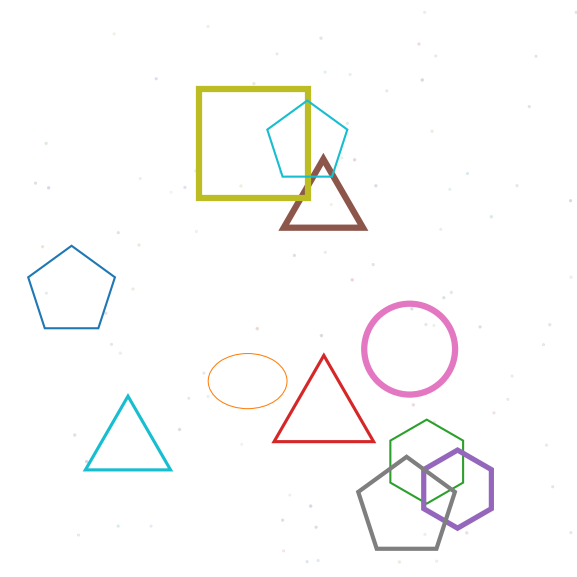[{"shape": "pentagon", "thickness": 1, "radius": 0.39, "center": [0.124, 0.495]}, {"shape": "oval", "thickness": 0.5, "radius": 0.34, "center": [0.429, 0.339]}, {"shape": "hexagon", "thickness": 1, "radius": 0.36, "center": [0.739, 0.2]}, {"shape": "triangle", "thickness": 1.5, "radius": 0.5, "center": [0.561, 0.284]}, {"shape": "hexagon", "thickness": 2.5, "radius": 0.34, "center": [0.792, 0.152]}, {"shape": "triangle", "thickness": 3, "radius": 0.4, "center": [0.56, 0.644]}, {"shape": "circle", "thickness": 3, "radius": 0.39, "center": [0.709, 0.395]}, {"shape": "pentagon", "thickness": 2, "radius": 0.44, "center": [0.704, 0.12]}, {"shape": "square", "thickness": 3, "radius": 0.47, "center": [0.439, 0.751]}, {"shape": "triangle", "thickness": 1.5, "radius": 0.43, "center": [0.222, 0.228]}, {"shape": "pentagon", "thickness": 1, "radius": 0.36, "center": [0.532, 0.752]}]